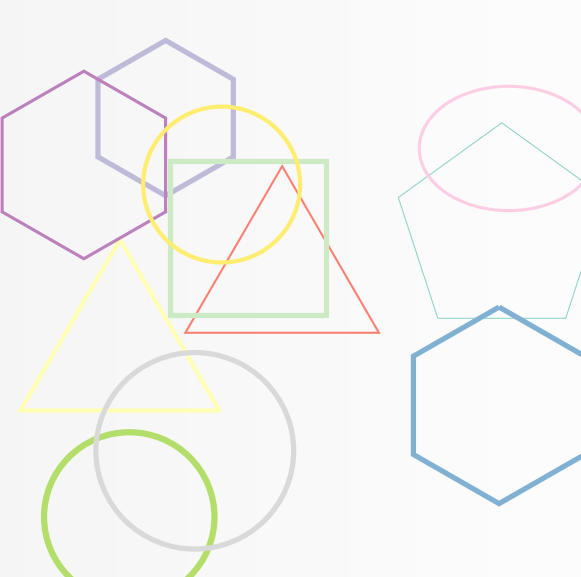[{"shape": "pentagon", "thickness": 0.5, "radius": 0.94, "center": [0.863, 0.599]}, {"shape": "triangle", "thickness": 2, "radius": 0.99, "center": [0.206, 0.387]}, {"shape": "hexagon", "thickness": 2.5, "radius": 0.67, "center": [0.285, 0.795]}, {"shape": "triangle", "thickness": 1, "radius": 0.96, "center": [0.485, 0.519]}, {"shape": "hexagon", "thickness": 2.5, "radius": 0.85, "center": [0.859, 0.297]}, {"shape": "circle", "thickness": 3, "radius": 0.73, "center": [0.222, 0.104]}, {"shape": "oval", "thickness": 1.5, "radius": 0.77, "center": [0.875, 0.742]}, {"shape": "circle", "thickness": 2.5, "radius": 0.85, "center": [0.335, 0.219]}, {"shape": "hexagon", "thickness": 1.5, "radius": 0.81, "center": [0.144, 0.713]}, {"shape": "square", "thickness": 2.5, "radius": 0.67, "center": [0.427, 0.587]}, {"shape": "circle", "thickness": 2, "radius": 0.67, "center": [0.381, 0.68]}]